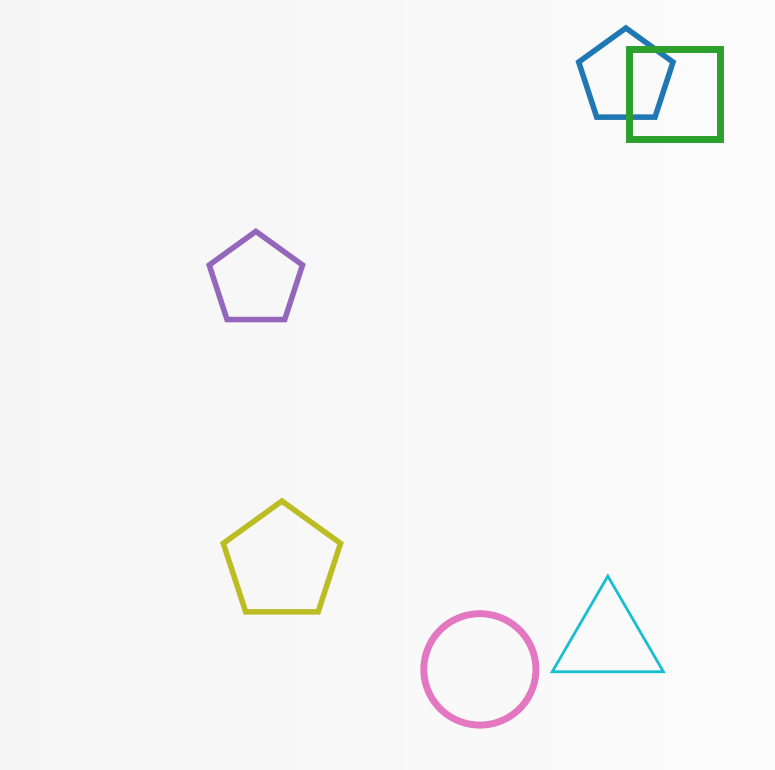[{"shape": "pentagon", "thickness": 2, "radius": 0.32, "center": [0.808, 0.9]}, {"shape": "square", "thickness": 2.5, "radius": 0.29, "center": [0.87, 0.878]}, {"shape": "pentagon", "thickness": 2, "radius": 0.32, "center": [0.33, 0.636]}, {"shape": "circle", "thickness": 2.5, "radius": 0.36, "center": [0.619, 0.131]}, {"shape": "pentagon", "thickness": 2, "radius": 0.4, "center": [0.364, 0.27]}, {"shape": "triangle", "thickness": 1, "radius": 0.41, "center": [0.784, 0.169]}]